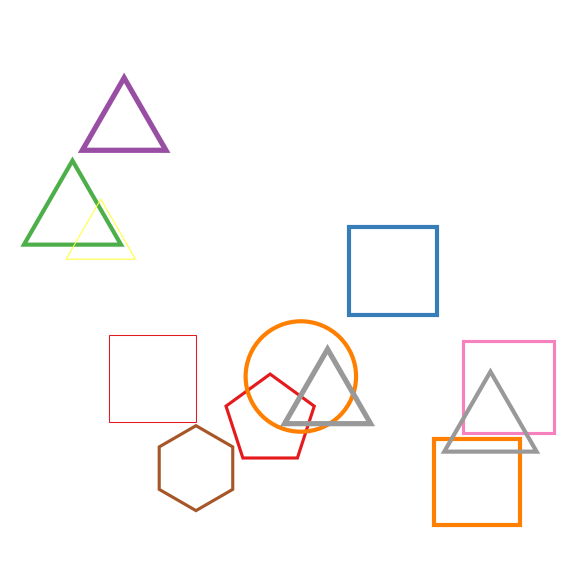[{"shape": "pentagon", "thickness": 1.5, "radius": 0.4, "center": [0.468, 0.271]}, {"shape": "square", "thickness": 0.5, "radius": 0.38, "center": [0.264, 0.344]}, {"shape": "square", "thickness": 2, "radius": 0.38, "center": [0.681, 0.529]}, {"shape": "triangle", "thickness": 2, "radius": 0.49, "center": [0.125, 0.624]}, {"shape": "triangle", "thickness": 2.5, "radius": 0.42, "center": [0.215, 0.781]}, {"shape": "square", "thickness": 2, "radius": 0.37, "center": [0.826, 0.165]}, {"shape": "circle", "thickness": 2, "radius": 0.48, "center": [0.521, 0.347]}, {"shape": "triangle", "thickness": 0.5, "radius": 0.35, "center": [0.175, 0.585]}, {"shape": "hexagon", "thickness": 1.5, "radius": 0.37, "center": [0.339, 0.188]}, {"shape": "square", "thickness": 1.5, "radius": 0.4, "center": [0.881, 0.329]}, {"shape": "triangle", "thickness": 2, "radius": 0.46, "center": [0.849, 0.263]}, {"shape": "triangle", "thickness": 2.5, "radius": 0.43, "center": [0.567, 0.309]}]